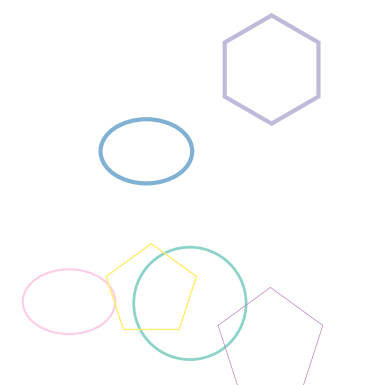[{"shape": "circle", "thickness": 2, "radius": 0.73, "center": [0.493, 0.212]}, {"shape": "hexagon", "thickness": 3, "radius": 0.7, "center": [0.705, 0.819]}, {"shape": "oval", "thickness": 3, "radius": 0.6, "center": [0.38, 0.607]}, {"shape": "oval", "thickness": 1.5, "radius": 0.6, "center": [0.179, 0.216]}, {"shape": "pentagon", "thickness": 0.5, "radius": 0.72, "center": [0.702, 0.11]}, {"shape": "pentagon", "thickness": 1, "radius": 0.62, "center": [0.393, 0.244]}]